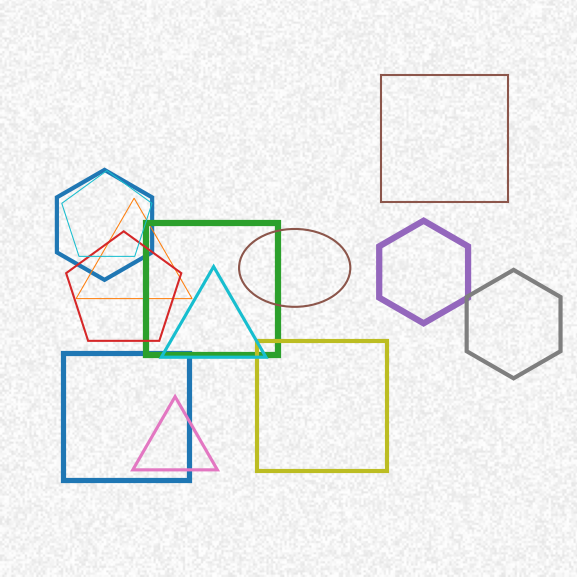[{"shape": "square", "thickness": 2.5, "radius": 0.55, "center": [0.218, 0.278]}, {"shape": "hexagon", "thickness": 2, "radius": 0.48, "center": [0.181, 0.61]}, {"shape": "triangle", "thickness": 0.5, "radius": 0.58, "center": [0.232, 0.54]}, {"shape": "square", "thickness": 3, "radius": 0.57, "center": [0.367, 0.499]}, {"shape": "pentagon", "thickness": 1, "radius": 0.52, "center": [0.214, 0.494]}, {"shape": "hexagon", "thickness": 3, "radius": 0.44, "center": [0.734, 0.528]}, {"shape": "oval", "thickness": 1, "radius": 0.48, "center": [0.51, 0.535]}, {"shape": "square", "thickness": 1, "radius": 0.55, "center": [0.77, 0.759]}, {"shape": "triangle", "thickness": 1.5, "radius": 0.42, "center": [0.303, 0.228]}, {"shape": "hexagon", "thickness": 2, "radius": 0.47, "center": [0.889, 0.438]}, {"shape": "square", "thickness": 2, "radius": 0.56, "center": [0.557, 0.296]}, {"shape": "triangle", "thickness": 1.5, "radius": 0.52, "center": [0.37, 0.433]}, {"shape": "pentagon", "thickness": 0.5, "radius": 0.41, "center": [0.185, 0.622]}]